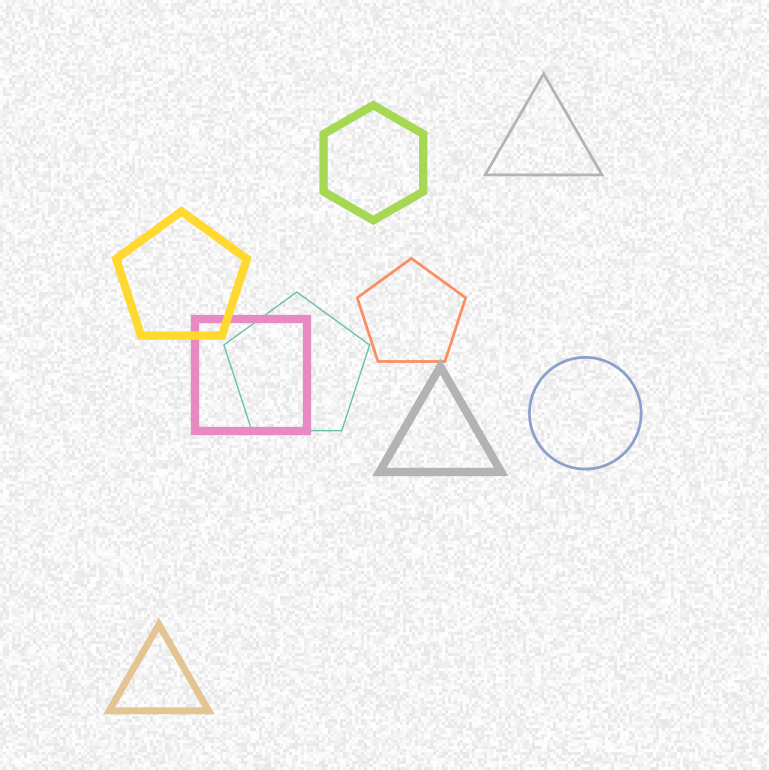[{"shape": "pentagon", "thickness": 0.5, "radius": 0.5, "center": [0.385, 0.521]}, {"shape": "pentagon", "thickness": 1, "radius": 0.37, "center": [0.534, 0.59]}, {"shape": "circle", "thickness": 1, "radius": 0.36, "center": [0.76, 0.463]}, {"shape": "square", "thickness": 3, "radius": 0.37, "center": [0.326, 0.513]}, {"shape": "hexagon", "thickness": 3, "radius": 0.37, "center": [0.485, 0.789]}, {"shape": "pentagon", "thickness": 3, "radius": 0.45, "center": [0.236, 0.636]}, {"shape": "triangle", "thickness": 2.5, "radius": 0.37, "center": [0.206, 0.114]}, {"shape": "triangle", "thickness": 1, "radius": 0.44, "center": [0.706, 0.817]}, {"shape": "triangle", "thickness": 3, "radius": 0.46, "center": [0.572, 0.433]}]